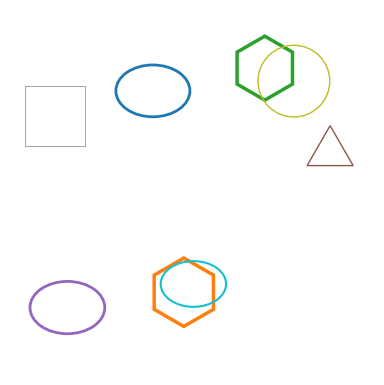[{"shape": "oval", "thickness": 2, "radius": 0.48, "center": [0.397, 0.764]}, {"shape": "hexagon", "thickness": 2.5, "radius": 0.44, "center": [0.477, 0.241]}, {"shape": "hexagon", "thickness": 2.5, "radius": 0.42, "center": [0.688, 0.823]}, {"shape": "oval", "thickness": 2, "radius": 0.49, "center": [0.175, 0.201]}, {"shape": "triangle", "thickness": 1, "radius": 0.35, "center": [0.857, 0.604]}, {"shape": "square", "thickness": 0.5, "radius": 0.39, "center": [0.143, 0.699]}, {"shape": "circle", "thickness": 1, "radius": 0.47, "center": [0.763, 0.789]}, {"shape": "oval", "thickness": 1.5, "radius": 0.42, "center": [0.502, 0.262]}]